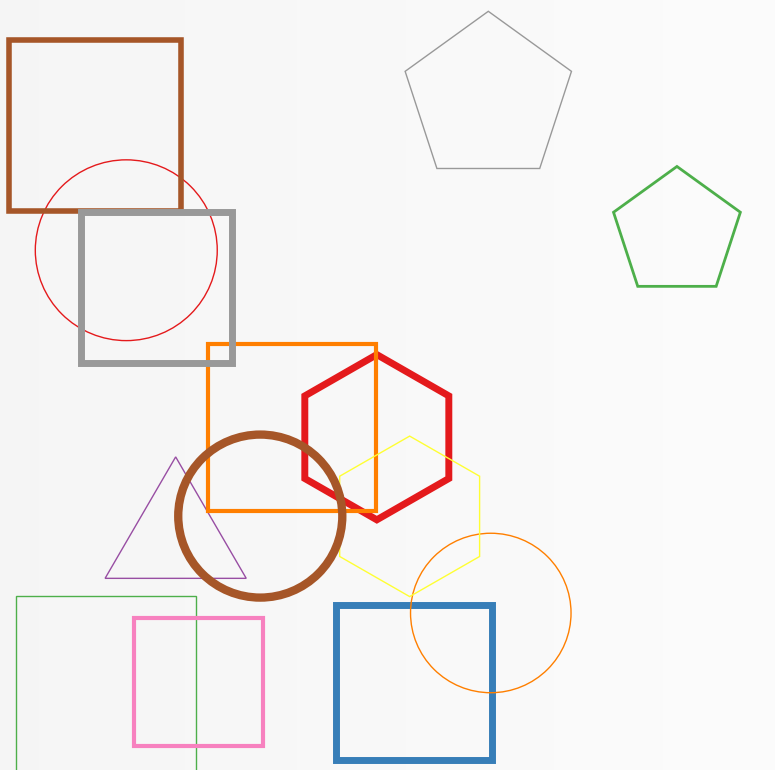[{"shape": "circle", "thickness": 0.5, "radius": 0.59, "center": [0.163, 0.675]}, {"shape": "hexagon", "thickness": 2.5, "radius": 0.54, "center": [0.486, 0.432]}, {"shape": "square", "thickness": 2.5, "radius": 0.5, "center": [0.535, 0.113]}, {"shape": "square", "thickness": 0.5, "radius": 0.58, "center": [0.137, 0.11]}, {"shape": "pentagon", "thickness": 1, "radius": 0.43, "center": [0.873, 0.698]}, {"shape": "triangle", "thickness": 0.5, "radius": 0.53, "center": [0.227, 0.301]}, {"shape": "square", "thickness": 1.5, "radius": 0.54, "center": [0.377, 0.445]}, {"shape": "circle", "thickness": 0.5, "radius": 0.52, "center": [0.633, 0.204]}, {"shape": "hexagon", "thickness": 0.5, "radius": 0.52, "center": [0.529, 0.329]}, {"shape": "circle", "thickness": 3, "radius": 0.53, "center": [0.336, 0.33]}, {"shape": "square", "thickness": 2, "radius": 0.56, "center": [0.122, 0.837]}, {"shape": "square", "thickness": 1.5, "radius": 0.42, "center": [0.257, 0.115]}, {"shape": "pentagon", "thickness": 0.5, "radius": 0.56, "center": [0.63, 0.872]}, {"shape": "square", "thickness": 2.5, "radius": 0.49, "center": [0.201, 0.627]}]